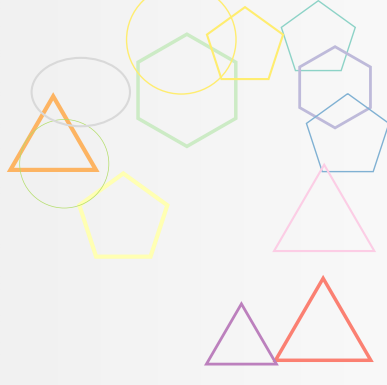[{"shape": "pentagon", "thickness": 1, "radius": 0.5, "center": [0.821, 0.898]}, {"shape": "pentagon", "thickness": 3, "radius": 0.6, "center": [0.318, 0.43]}, {"shape": "hexagon", "thickness": 2, "radius": 0.53, "center": [0.865, 0.773]}, {"shape": "triangle", "thickness": 2.5, "radius": 0.71, "center": [0.834, 0.135]}, {"shape": "pentagon", "thickness": 1, "radius": 0.56, "center": [0.897, 0.645]}, {"shape": "triangle", "thickness": 3, "radius": 0.64, "center": [0.137, 0.622]}, {"shape": "circle", "thickness": 0.5, "radius": 0.58, "center": [0.166, 0.575]}, {"shape": "triangle", "thickness": 1.5, "radius": 0.75, "center": [0.837, 0.423]}, {"shape": "oval", "thickness": 1.5, "radius": 0.63, "center": [0.209, 0.761]}, {"shape": "triangle", "thickness": 2, "radius": 0.52, "center": [0.623, 0.106]}, {"shape": "hexagon", "thickness": 2.5, "radius": 0.73, "center": [0.482, 0.765]}, {"shape": "pentagon", "thickness": 1.5, "radius": 0.52, "center": [0.632, 0.878]}, {"shape": "circle", "thickness": 1, "radius": 0.71, "center": [0.468, 0.897]}]